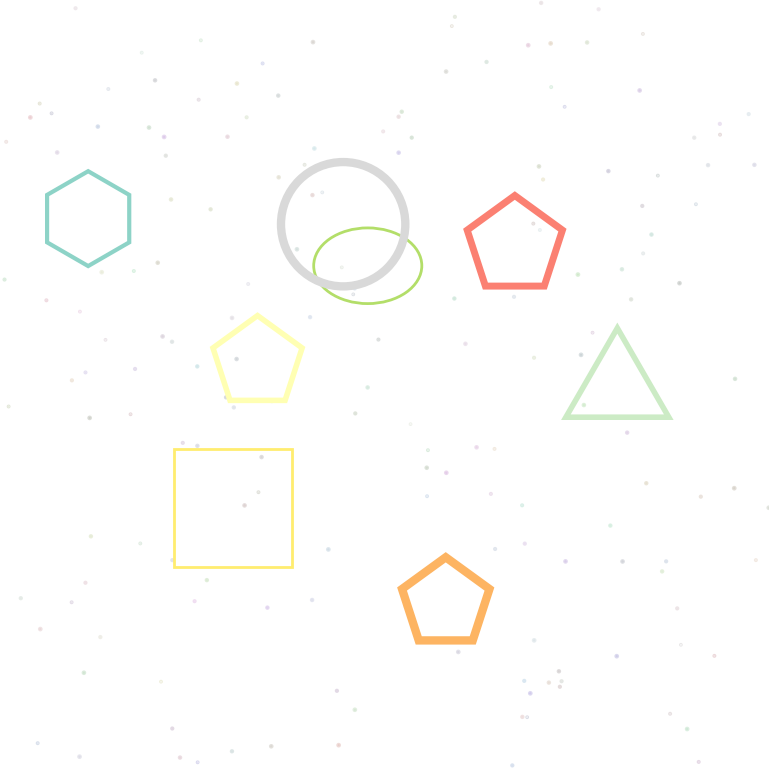[{"shape": "hexagon", "thickness": 1.5, "radius": 0.31, "center": [0.114, 0.716]}, {"shape": "pentagon", "thickness": 2, "radius": 0.3, "center": [0.334, 0.529]}, {"shape": "pentagon", "thickness": 2.5, "radius": 0.33, "center": [0.669, 0.681]}, {"shape": "pentagon", "thickness": 3, "radius": 0.3, "center": [0.579, 0.217]}, {"shape": "oval", "thickness": 1, "radius": 0.35, "center": [0.478, 0.655]}, {"shape": "circle", "thickness": 3, "radius": 0.4, "center": [0.446, 0.709]}, {"shape": "triangle", "thickness": 2, "radius": 0.39, "center": [0.802, 0.497]}, {"shape": "square", "thickness": 1, "radius": 0.38, "center": [0.303, 0.34]}]